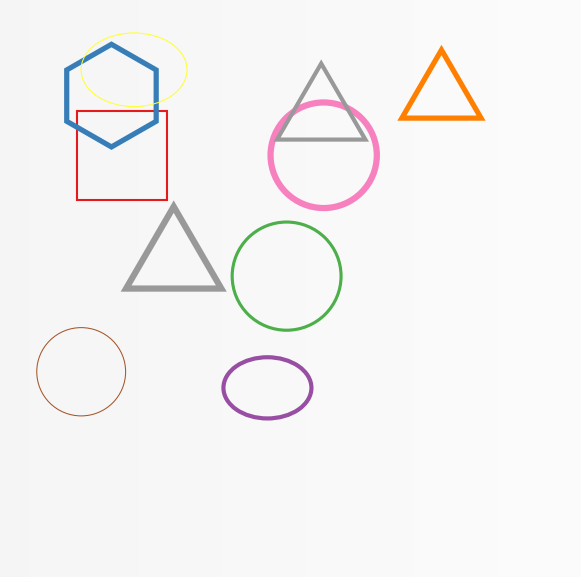[{"shape": "square", "thickness": 1, "radius": 0.39, "center": [0.21, 0.73]}, {"shape": "hexagon", "thickness": 2.5, "radius": 0.44, "center": [0.192, 0.834]}, {"shape": "circle", "thickness": 1.5, "radius": 0.47, "center": [0.493, 0.521]}, {"shape": "oval", "thickness": 2, "radius": 0.38, "center": [0.46, 0.328]}, {"shape": "triangle", "thickness": 2.5, "radius": 0.39, "center": [0.76, 0.834]}, {"shape": "oval", "thickness": 0.5, "radius": 0.46, "center": [0.231, 0.878]}, {"shape": "circle", "thickness": 0.5, "radius": 0.38, "center": [0.14, 0.355]}, {"shape": "circle", "thickness": 3, "radius": 0.46, "center": [0.557, 0.73]}, {"shape": "triangle", "thickness": 2, "radius": 0.44, "center": [0.553, 0.801]}, {"shape": "triangle", "thickness": 3, "radius": 0.47, "center": [0.299, 0.547]}]